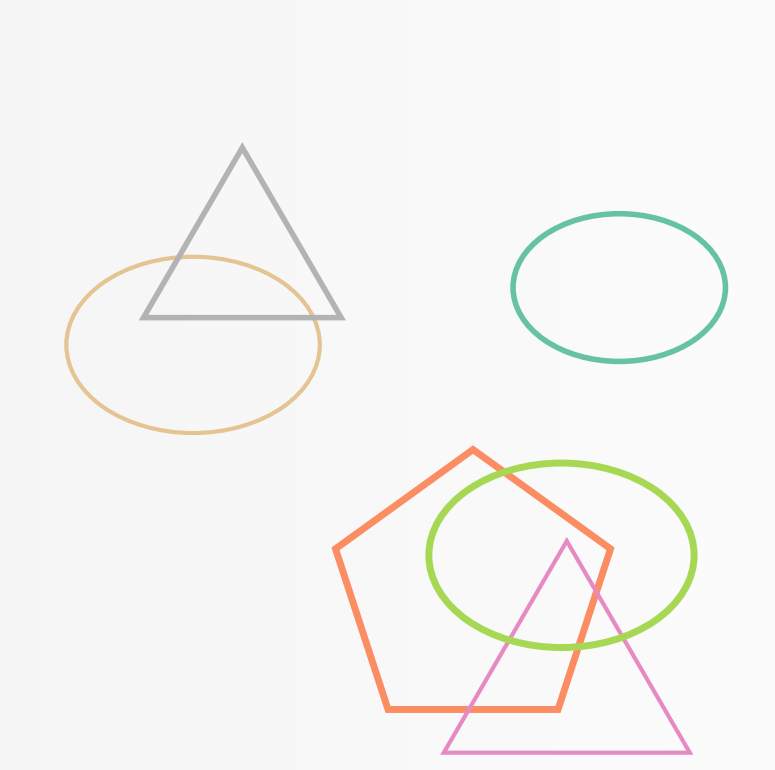[{"shape": "oval", "thickness": 2, "radius": 0.69, "center": [0.799, 0.627]}, {"shape": "pentagon", "thickness": 2.5, "radius": 0.93, "center": [0.61, 0.23]}, {"shape": "triangle", "thickness": 1.5, "radius": 0.92, "center": [0.731, 0.114]}, {"shape": "oval", "thickness": 2.5, "radius": 0.86, "center": [0.724, 0.279]}, {"shape": "oval", "thickness": 1.5, "radius": 0.82, "center": [0.249, 0.552]}, {"shape": "triangle", "thickness": 2, "radius": 0.74, "center": [0.313, 0.661]}]